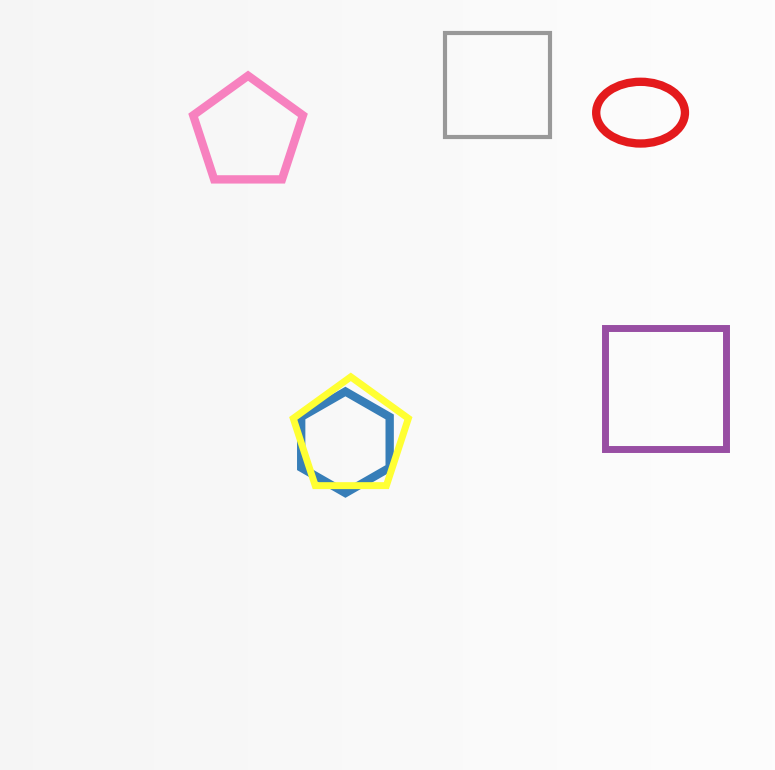[{"shape": "oval", "thickness": 3, "radius": 0.29, "center": [0.827, 0.854]}, {"shape": "hexagon", "thickness": 3, "radius": 0.33, "center": [0.446, 0.426]}, {"shape": "square", "thickness": 2.5, "radius": 0.39, "center": [0.859, 0.495]}, {"shape": "pentagon", "thickness": 2.5, "radius": 0.39, "center": [0.453, 0.432]}, {"shape": "pentagon", "thickness": 3, "radius": 0.37, "center": [0.32, 0.827]}, {"shape": "square", "thickness": 1.5, "radius": 0.34, "center": [0.642, 0.889]}]